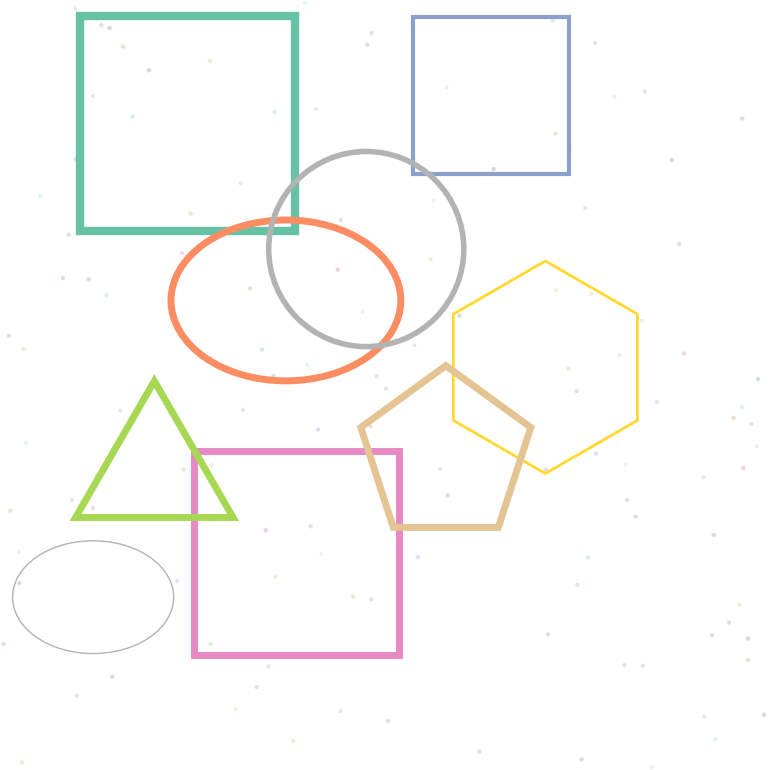[{"shape": "square", "thickness": 3, "radius": 0.7, "center": [0.244, 0.84]}, {"shape": "oval", "thickness": 2.5, "radius": 0.75, "center": [0.371, 0.61]}, {"shape": "square", "thickness": 1.5, "radius": 0.51, "center": [0.638, 0.876]}, {"shape": "square", "thickness": 2.5, "radius": 0.66, "center": [0.385, 0.282]}, {"shape": "triangle", "thickness": 2.5, "radius": 0.59, "center": [0.2, 0.387]}, {"shape": "hexagon", "thickness": 1, "radius": 0.69, "center": [0.708, 0.523]}, {"shape": "pentagon", "thickness": 2.5, "radius": 0.58, "center": [0.579, 0.409]}, {"shape": "oval", "thickness": 0.5, "radius": 0.52, "center": [0.121, 0.224]}, {"shape": "circle", "thickness": 2, "radius": 0.63, "center": [0.476, 0.677]}]